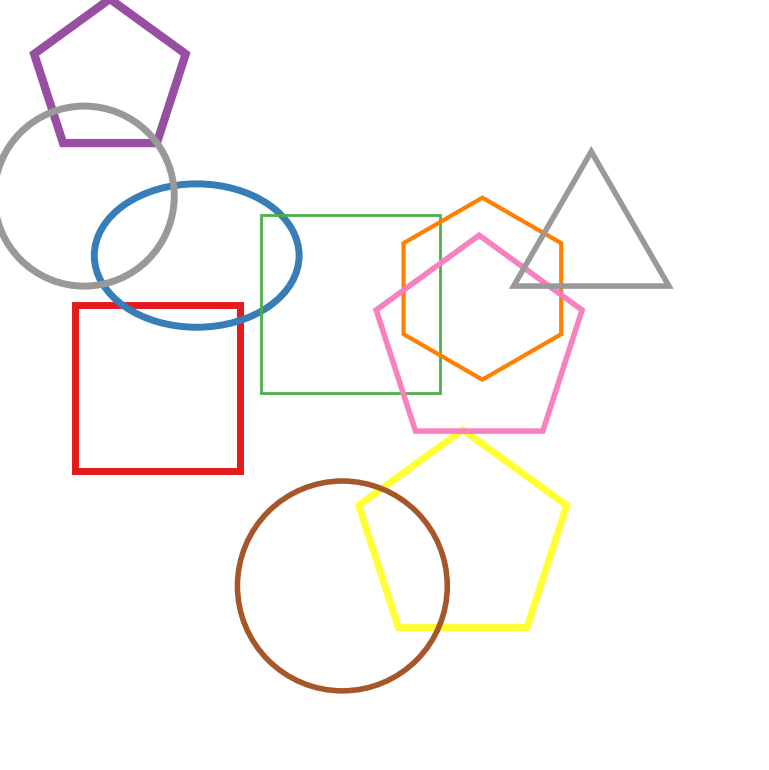[{"shape": "square", "thickness": 2.5, "radius": 0.54, "center": [0.204, 0.496]}, {"shape": "oval", "thickness": 2.5, "radius": 0.67, "center": [0.255, 0.668]}, {"shape": "square", "thickness": 1, "radius": 0.58, "center": [0.455, 0.605]}, {"shape": "pentagon", "thickness": 3, "radius": 0.52, "center": [0.143, 0.898]}, {"shape": "hexagon", "thickness": 1.5, "radius": 0.59, "center": [0.626, 0.625]}, {"shape": "pentagon", "thickness": 2.5, "radius": 0.71, "center": [0.601, 0.3]}, {"shape": "circle", "thickness": 2, "radius": 0.68, "center": [0.445, 0.239]}, {"shape": "pentagon", "thickness": 2, "radius": 0.7, "center": [0.622, 0.554]}, {"shape": "triangle", "thickness": 2, "radius": 0.58, "center": [0.768, 0.687]}, {"shape": "circle", "thickness": 2.5, "radius": 0.58, "center": [0.109, 0.745]}]